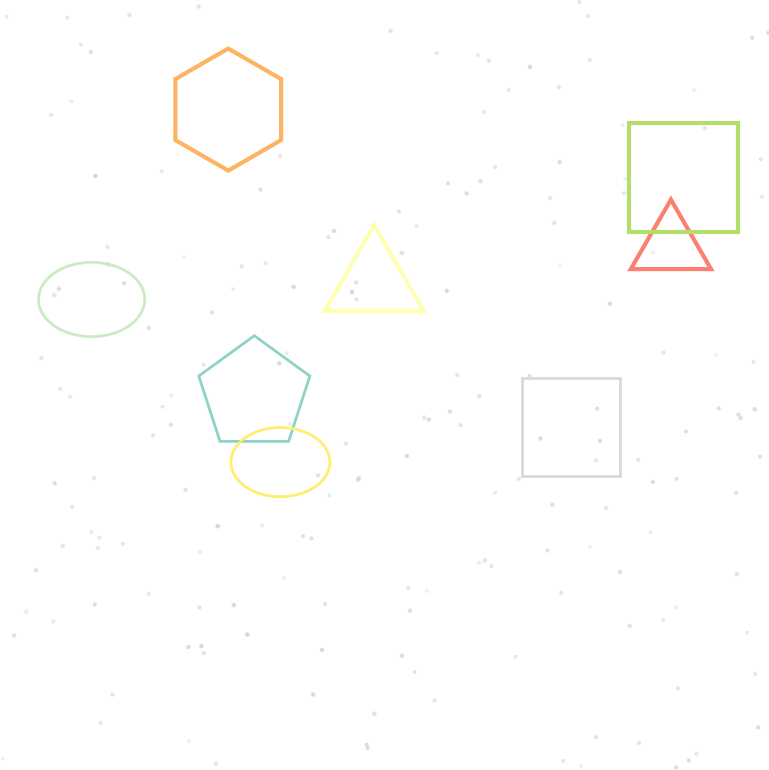[{"shape": "pentagon", "thickness": 1, "radius": 0.38, "center": [0.33, 0.488]}, {"shape": "triangle", "thickness": 1.5, "radius": 0.37, "center": [0.486, 0.633]}, {"shape": "triangle", "thickness": 1.5, "radius": 0.3, "center": [0.871, 0.681]}, {"shape": "hexagon", "thickness": 1.5, "radius": 0.4, "center": [0.296, 0.858]}, {"shape": "square", "thickness": 1.5, "radius": 0.35, "center": [0.888, 0.769]}, {"shape": "square", "thickness": 1, "radius": 0.32, "center": [0.741, 0.445]}, {"shape": "oval", "thickness": 1, "radius": 0.34, "center": [0.119, 0.611]}, {"shape": "oval", "thickness": 1, "radius": 0.32, "center": [0.364, 0.4]}]